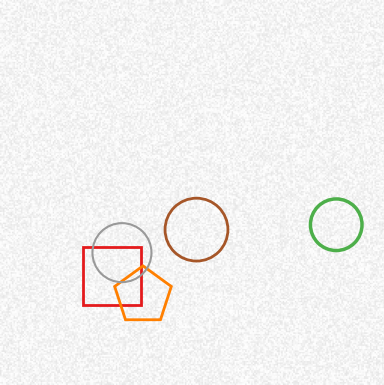[{"shape": "square", "thickness": 2, "radius": 0.38, "center": [0.29, 0.282]}, {"shape": "circle", "thickness": 2.5, "radius": 0.33, "center": [0.873, 0.416]}, {"shape": "pentagon", "thickness": 2, "radius": 0.39, "center": [0.371, 0.232]}, {"shape": "circle", "thickness": 2, "radius": 0.41, "center": [0.51, 0.404]}, {"shape": "circle", "thickness": 1.5, "radius": 0.38, "center": [0.317, 0.344]}]